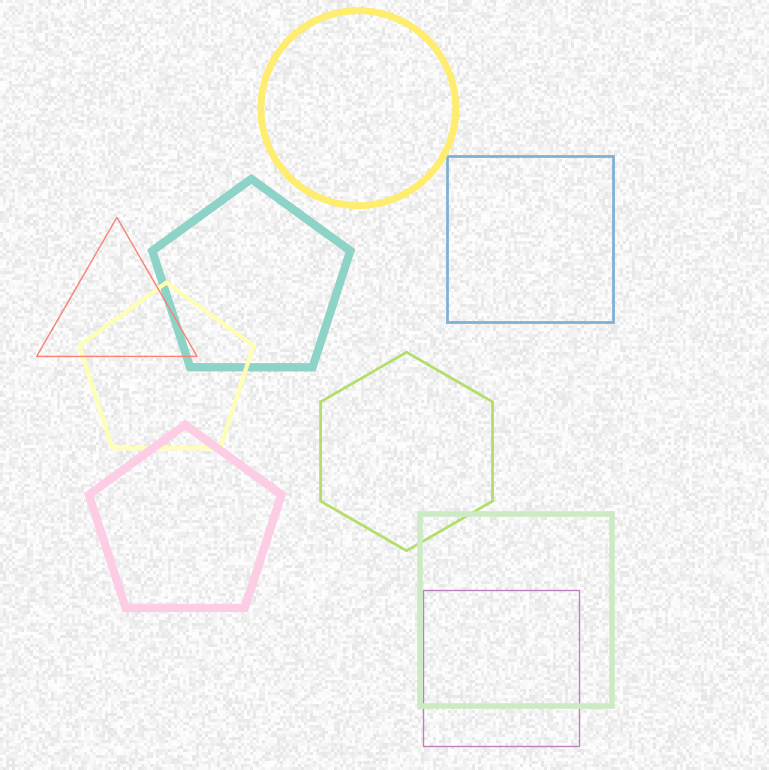[{"shape": "pentagon", "thickness": 3, "radius": 0.68, "center": [0.326, 0.632]}, {"shape": "pentagon", "thickness": 1.5, "radius": 0.59, "center": [0.216, 0.514]}, {"shape": "triangle", "thickness": 0.5, "radius": 0.6, "center": [0.152, 0.597]}, {"shape": "square", "thickness": 1, "radius": 0.54, "center": [0.688, 0.69]}, {"shape": "hexagon", "thickness": 1, "radius": 0.64, "center": [0.528, 0.414]}, {"shape": "pentagon", "thickness": 3, "radius": 0.66, "center": [0.24, 0.317]}, {"shape": "square", "thickness": 0.5, "radius": 0.51, "center": [0.651, 0.133]}, {"shape": "square", "thickness": 2, "radius": 0.62, "center": [0.67, 0.208]}, {"shape": "circle", "thickness": 2.5, "radius": 0.63, "center": [0.465, 0.86]}]